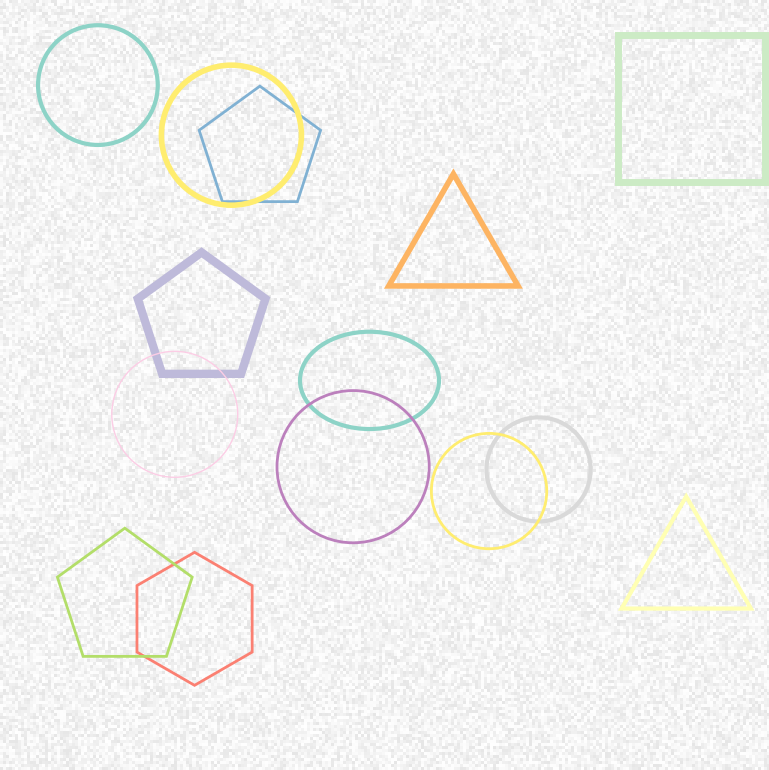[{"shape": "oval", "thickness": 1.5, "radius": 0.45, "center": [0.48, 0.506]}, {"shape": "circle", "thickness": 1.5, "radius": 0.39, "center": [0.127, 0.889]}, {"shape": "triangle", "thickness": 1.5, "radius": 0.49, "center": [0.891, 0.258]}, {"shape": "pentagon", "thickness": 3, "radius": 0.44, "center": [0.262, 0.585]}, {"shape": "hexagon", "thickness": 1, "radius": 0.43, "center": [0.253, 0.196]}, {"shape": "pentagon", "thickness": 1, "radius": 0.41, "center": [0.338, 0.805]}, {"shape": "triangle", "thickness": 2, "radius": 0.48, "center": [0.589, 0.677]}, {"shape": "pentagon", "thickness": 1, "radius": 0.46, "center": [0.162, 0.222]}, {"shape": "circle", "thickness": 0.5, "radius": 0.41, "center": [0.227, 0.462]}, {"shape": "circle", "thickness": 1.5, "radius": 0.34, "center": [0.699, 0.39]}, {"shape": "circle", "thickness": 1, "radius": 0.49, "center": [0.459, 0.394]}, {"shape": "square", "thickness": 2.5, "radius": 0.48, "center": [0.898, 0.859]}, {"shape": "circle", "thickness": 1, "radius": 0.37, "center": [0.635, 0.362]}, {"shape": "circle", "thickness": 2, "radius": 0.45, "center": [0.301, 0.824]}]